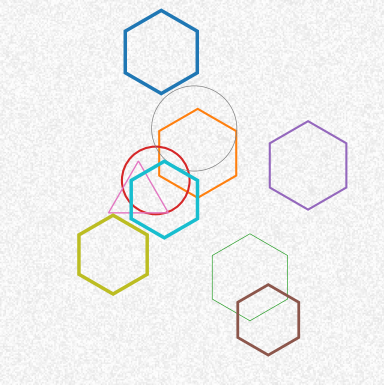[{"shape": "hexagon", "thickness": 2.5, "radius": 0.54, "center": [0.419, 0.865]}, {"shape": "hexagon", "thickness": 1.5, "radius": 0.58, "center": [0.514, 0.602]}, {"shape": "hexagon", "thickness": 0.5, "radius": 0.57, "center": [0.649, 0.28]}, {"shape": "circle", "thickness": 1.5, "radius": 0.44, "center": [0.405, 0.531]}, {"shape": "hexagon", "thickness": 1.5, "radius": 0.57, "center": [0.8, 0.57]}, {"shape": "hexagon", "thickness": 2, "radius": 0.46, "center": [0.697, 0.169]}, {"shape": "triangle", "thickness": 1, "radius": 0.45, "center": [0.36, 0.492]}, {"shape": "circle", "thickness": 0.5, "radius": 0.55, "center": [0.504, 0.666]}, {"shape": "hexagon", "thickness": 2.5, "radius": 0.51, "center": [0.294, 0.339]}, {"shape": "hexagon", "thickness": 2.5, "radius": 0.5, "center": [0.427, 0.482]}]